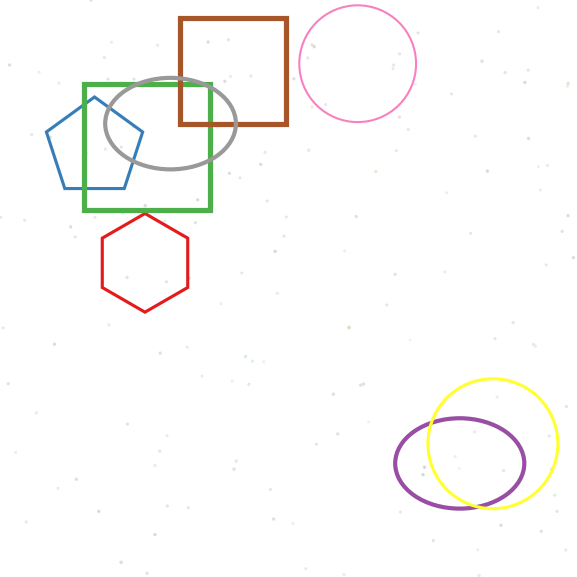[{"shape": "hexagon", "thickness": 1.5, "radius": 0.43, "center": [0.251, 0.544]}, {"shape": "pentagon", "thickness": 1.5, "radius": 0.44, "center": [0.164, 0.744]}, {"shape": "square", "thickness": 2.5, "radius": 0.55, "center": [0.255, 0.744]}, {"shape": "oval", "thickness": 2, "radius": 0.56, "center": [0.796, 0.197]}, {"shape": "circle", "thickness": 1.5, "radius": 0.56, "center": [0.854, 0.231]}, {"shape": "square", "thickness": 2.5, "radius": 0.46, "center": [0.404, 0.877]}, {"shape": "circle", "thickness": 1, "radius": 0.51, "center": [0.619, 0.889]}, {"shape": "oval", "thickness": 2, "radius": 0.57, "center": [0.295, 0.785]}]